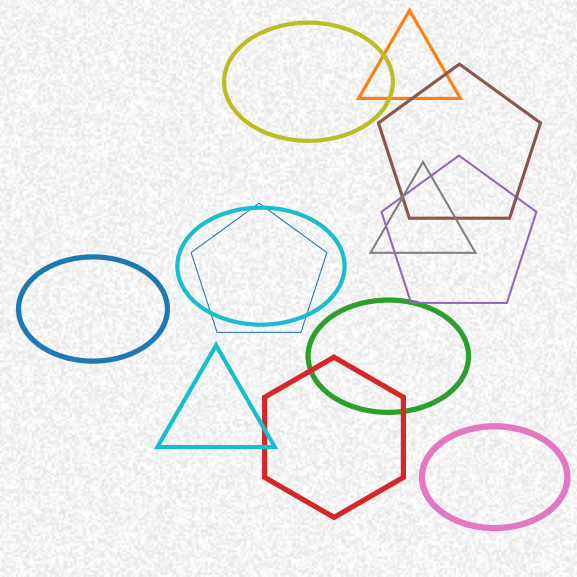[{"shape": "pentagon", "thickness": 0.5, "radius": 0.62, "center": [0.449, 0.524]}, {"shape": "oval", "thickness": 2.5, "radius": 0.64, "center": [0.161, 0.464]}, {"shape": "triangle", "thickness": 1.5, "radius": 0.51, "center": [0.709, 0.88]}, {"shape": "oval", "thickness": 2.5, "radius": 0.69, "center": [0.672, 0.382]}, {"shape": "hexagon", "thickness": 2.5, "radius": 0.69, "center": [0.578, 0.242]}, {"shape": "pentagon", "thickness": 1, "radius": 0.71, "center": [0.795, 0.589]}, {"shape": "pentagon", "thickness": 1.5, "radius": 0.74, "center": [0.796, 0.741]}, {"shape": "oval", "thickness": 3, "radius": 0.63, "center": [0.857, 0.173]}, {"shape": "triangle", "thickness": 1, "radius": 0.52, "center": [0.732, 0.614]}, {"shape": "oval", "thickness": 2, "radius": 0.73, "center": [0.534, 0.858]}, {"shape": "oval", "thickness": 2, "radius": 0.72, "center": [0.452, 0.538]}, {"shape": "triangle", "thickness": 2, "radius": 0.59, "center": [0.374, 0.284]}]